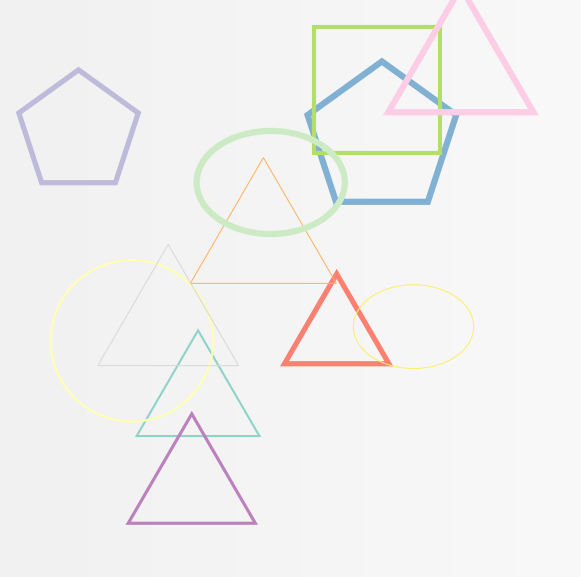[{"shape": "triangle", "thickness": 1, "radius": 0.61, "center": [0.341, 0.305]}, {"shape": "circle", "thickness": 1, "radius": 0.7, "center": [0.227, 0.409]}, {"shape": "pentagon", "thickness": 2.5, "radius": 0.54, "center": [0.135, 0.77]}, {"shape": "triangle", "thickness": 2.5, "radius": 0.52, "center": [0.579, 0.421]}, {"shape": "pentagon", "thickness": 3, "radius": 0.67, "center": [0.657, 0.758]}, {"shape": "triangle", "thickness": 0.5, "radius": 0.73, "center": [0.453, 0.581]}, {"shape": "square", "thickness": 2, "radius": 0.54, "center": [0.648, 0.843]}, {"shape": "triangle", "thickness": 3, "radius": 0.72, "center": [0.793, 0.877]}, {"shape": "triangle", "thickness": 0.5, "radius": 0.7, "center": [0.289, 0.436]}, {"shape": "triangle", "thickness": 1.5, "radius": 0.63, "center": [0.33, 0.156]}, {"shape": "oval", "thickness": 3, "radius": 0.64, "center": [0.466, 0.683]}, {"shape": "oval", "thickness": 0.5, "radius": 0.52, "center": [0.711, 0.434]}]